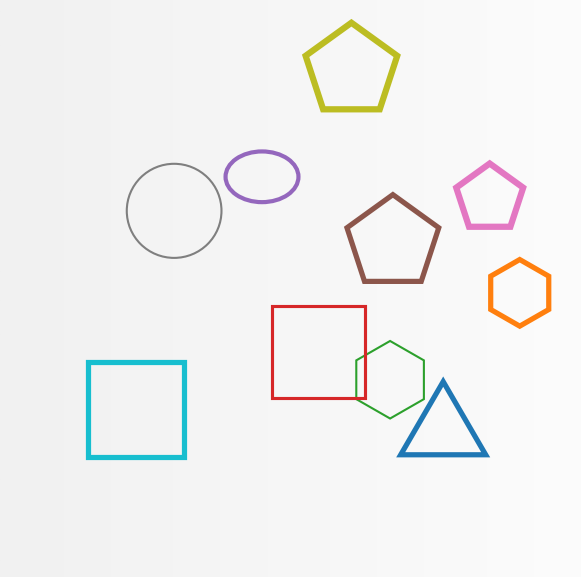[{"shape": "triangle", "thickness": 2.5, "radius": 0.42, "center": [0.762, 0.254]}, {"shape": "hexagon", "thickness": 2.5, "radius": 0.29, "center": [0.894, 0.492]}, {"shape": "hexagon", "thickness": 1, "radius": 0.34, "center": [0.671, 0.342]}, {"shape": "square", "thickness": 1.5, "radius": 0.4, "center": [0.548, 0.389]}, {"shape": "oval", "thickness": 2, "radius": 0.31, "center": [0.451, 0.693]}, {"shape": "pentagon", "thickness": 2.5, "radius": 0.42, "center": [0.676, 0.579]}, {"shape": "pentagon", "thickness": 3, "radius": 0.3, "center": [0.843, 0.655]}, {"shape": "circle", "thickness": 1, "radius": 0.41, "center": [0.3, 0.634]}, {"shape": "pentagon", "thickness": 3, "radius": 0.41, "center": [0.605, 0.877]}, {"shape": "square", "thickness": 2.5, "radius": 0.41, "center": [0.233, 0.29]}]